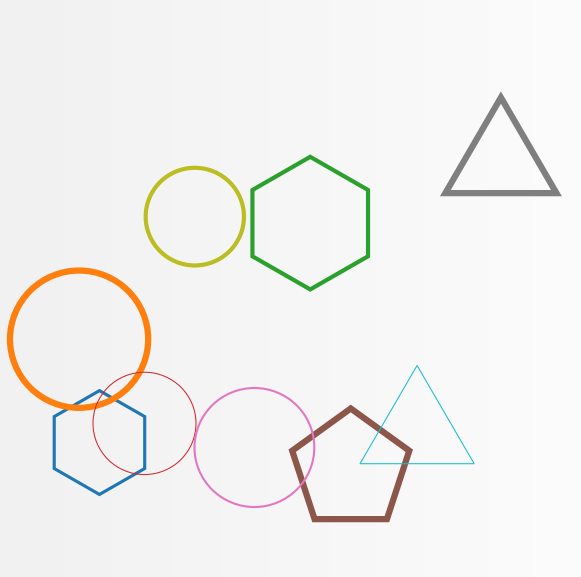[{"shape": "hexagon", "thickness": 1.5, "radius": 0.45, "center": [0.171, 0.233]}, {"shape": "circle", "thickness": 3, "radius": 0.59, "center": [0.136, 0.412]}, {"shape": "hexagon", "thickness": 2, "radius": 0.57, "center": [0.534, 0.613]}, {"shape": "circle", "thickness": 0.5, "radius": 0.44, "center": [0.249, 0.266]}, {"shape": "pentagon", "thickness": 3, "radius": 0.53, "center": [0.603, 0.186]}, {"shape": "circle", "thickness": 1, "radius": 0.52, "center": [0.438, 0.224]}, {"shape": "triangle", "thickness": 3, "radius": 0.55, "center": [0.862, 0.72]}, {"shape": "circle", "thickness": 2, "radius": 0.42, "center": [0.335, 0.624]}, {"shape": "triangle", "thickness": 0.5, "radius": 0.57, "center": [0.718, 0.253]}]